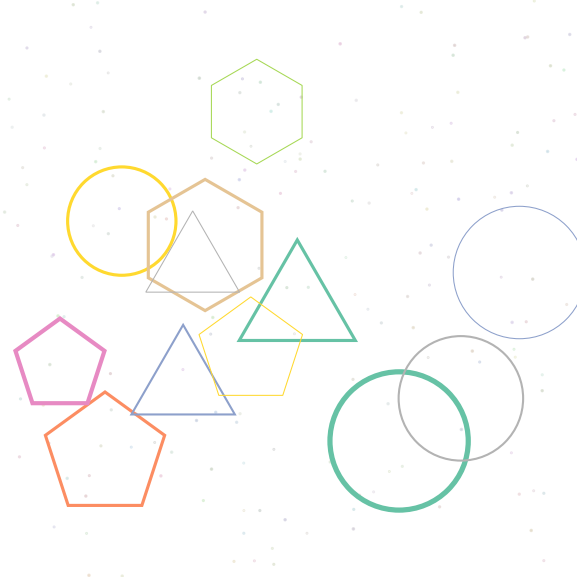[{"shape": "circle", "thickness": 2.5, "radius": 0.6, "center": [0.691, 0.236]}, {"shape": "triangle", "thickness": 1.5, "radius": 0.58, "center": [0.515, 0.468]}, {"shape": "pentagon", "thickness": 1.5, "radius": 0.54, "center": [0.182, 0.212]}, {"shape": "circle", "thickness": 0.5, "radius": 0.57, "center": [0.899, 0.527]}, {"shape": "triangle", "thickness": 1, "radius": 0.52, "center": [0.317, 0.333]}, {"shape": "pentagon", "thickness": 2, "radius": 0.41, "center": [0.104, 0.367]}, {"shape": "hexagon", "thickness": 0.5, "radius": 0.45, "center": [0.445, 0.806]}, {"shape": "pentagon", "thickness": 0.5, "radius": 0.47, "center": [0.434, 0.391]}, {"shape": "circle", "thickness": 1.5, "radius": 0.47, "center": [0.211, 0.616]}, {"shape": "hexagon", "thickness": 1.5, "radius": 0.57, "center": [0.355, 0.575]}, {"shape": "triangle", "thickness": 0.5, "radius": 0.47, "center": [0.334, 0.54]}, {"shape": "circle", "thickness": 1, "radius": 0.54, "center": [0.798, 0.309]}]